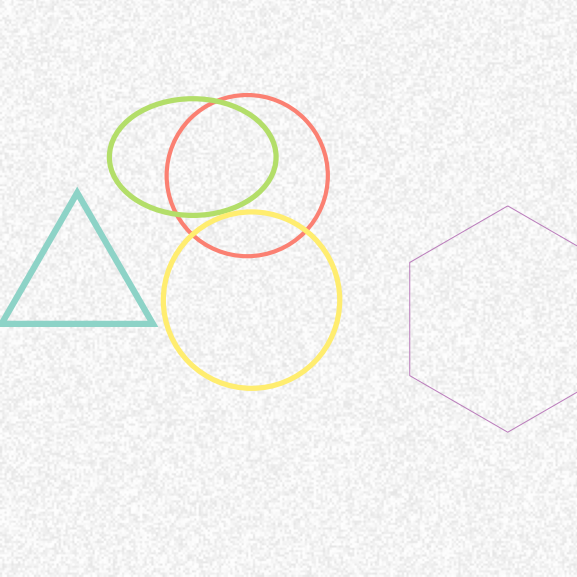[{"shape": "triangle", "thickness": 3, "radius": 0.76, "center": [0.134, 0.514]}, {"shape": "circle", "thickness": 2, "radius": 0.7, "center": [0.428, 0.695]}, {"shape": "oval", "thickness": 2.5, "radius": 0.72, "center": [0.334, 0.727]}, {"shape": "hexagon", "thickness": 0.5, "radius": 0.98, "center": [0.879, 0.447]}, {"shape": "circle", "thickness": 2.5, "radius": 0.76, "center": [0.436, 0.479]}]